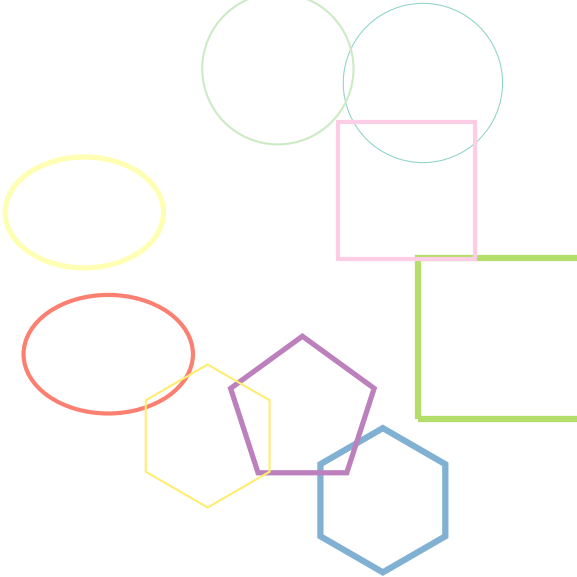[{"shape": "circle", "thickness": 0.5, "radius": 0.69, "center": [0.732, 0.855]}, {"shape": "oval", "thickness": 2.5, "radius": 0.69, "center": [0.146, 0.631]}, {"shape": "oval", "thickness": 2, "radius": 0.73, "center": [0.187, 0.386]}, {"shape": "hexagon", "thickness": 3, "radius": 0.62, "center": [0.663, 0.133]}, {"shape": "square", "thickness": 3, "radius": 0.69, "center": [0.863, 0.413]}, {"shape": "square", "thickness": 2, "radius": 0.59, "center": [0.704, 0.669]}, {"shape": "pentagon", "thickness": 2.5, "radius": 0.65, "center": [0.524, 0.286]}, {"shape": "circle", "thickness": 1, "radius": 0.65, "center": [0.481, 0.88]}, {"shape": "hexagon", "thickness": 1, "radius": 0.62, "center": [0.36, 0.244]}]